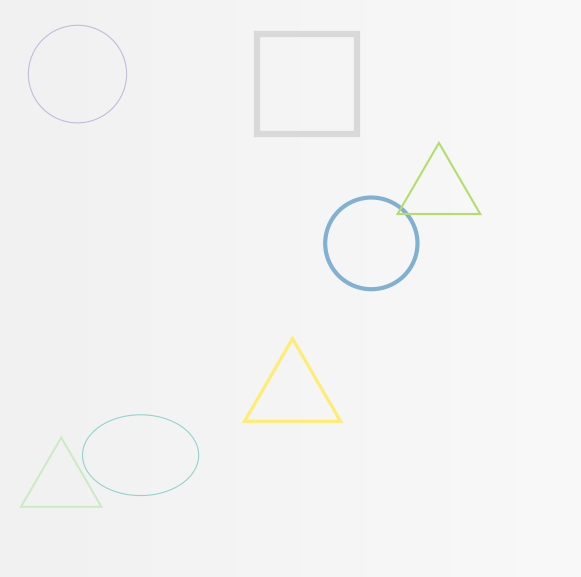[{"shape": "oval", "thickness": 0.5, "radius": 0.5, "center": [0.242, 0.211]}, {"shape": "circle", "thickness": 0.5, "radius": 0.42, "center": [0.133, 0.871]}, {"shape": "circle", "thickness": 2, "radius": 0.4, "center": [0.639, 0.578]}, {"shape": "triangle", "thickness": 1, "radius": 0.41, "center": [0.755, 0.67]}, {"shape": "square", "thickness": 3, "radius": 0.43, "center": [0.529, 0.854]}, {"shape": "triangle", "thickness": 1, "radius": 0.4, "center": [0.105, 0.161]}, {"shape": "triangle", "thickness": 1.5, "radius": 0.48, "center": [0.503, 0.317]}]